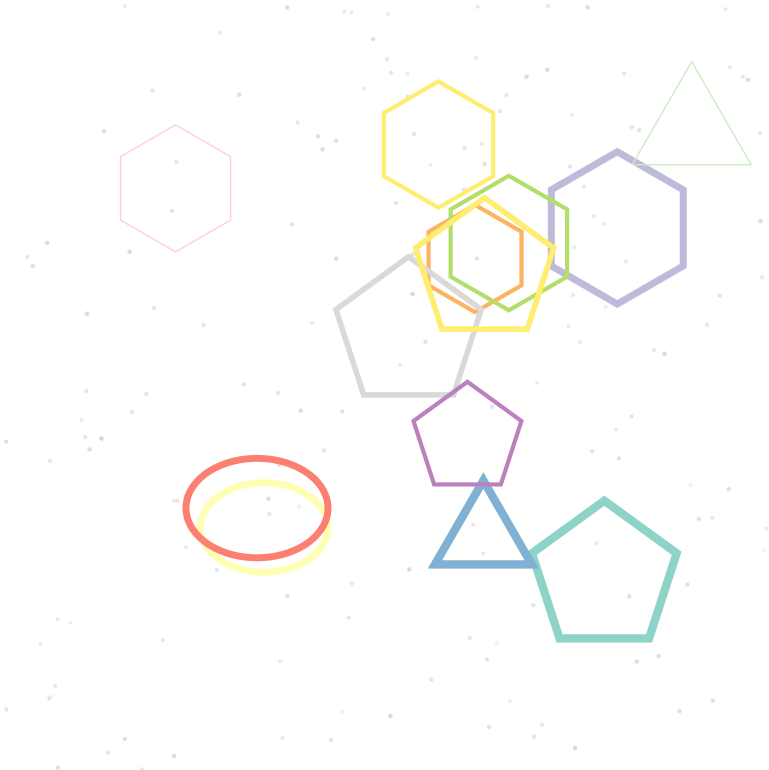[{"shape": "pentagon", "thickness": 3, "radius": 0.49, "center": [0.785, 0.251]}, {"shape": "oval", "thickness": 2.5, "radius": 0.41, "center": [0.343, 0.315]}, {"shape": "hexagon", "thickness": 2.5, "radius": 0.49, "center": [0.802, 0.704]}, {"shape": "oval", "thickness": 2.5, "radius": 0.46, "center": [0.334, 0.34]}, {"shape": "triangle", "thickness": 3, "radius": 0.36, "center": [0.628, 0.303]}, {"shape": "hexagon", "thickness": 1.5, "radius": 0.35, "center": [0.617, 0.664]}, {"shape": "hexagon", "thickness": 1.5, "radius": 0.44, "center": [0.661, 0.684]}, {"shape": "hexagon", "thickness": 0.5, "radius": 0.41, "center": [0.228, 0.755]}, {"shape": "pentagon", "thickness": 2, "radius": 0.5, "center": [0.531, 0.567]}, {"shape": "pentagon", "thickness": 1.5, "radius": 0.37, "center": [0.607, 0.43]}, {"shape": "triangle", "thickness": 0.5, "radius": 0.45, "center": [0.898, 0.831]}, {"shape": "hexagon", "thickness": 1.5, "radius": 0.41, "center": [0.569, 0.812]}, {"shape": "pentagon", "thickness": 2, "radius": 0.47, "center": [0.629, 0.649]}]